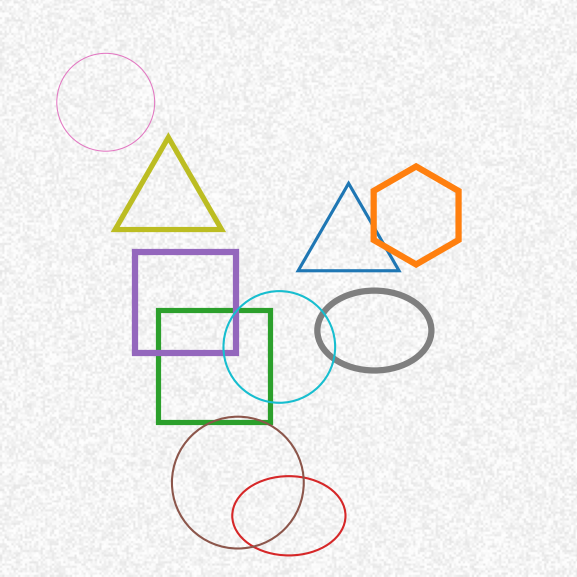[{"shape": "triangle", "thickness": 1.5, "radius": 0.5, "center": [0.604, 0.581]}, {"shape": "hexagon", "thickness": 3, "radius": 0.42, "center": [0.721, 0.626]}, {"shape": "square", "thickness": 2.5, "radius": 0.49, "center": [0.371, 0.365]}, {"shape": "oval", "thickness": 1, "radius": 0.49, "center": [0.5, 0.106]}, {"shape": "square", "thickness": 3, "radius": 0.44, "center": [0.321, 0.475]}, {"shape": "circle", "thickness": 1, "radius": 0.57, "center": [0.412, 0.163]}, {"shape": "circle", "thickness": 0.5, "radius": 0.42, "center": [0.183, 0.822]}, {"shape": "oval", "thickness": 3, "radius": 0.49, "center": [0.648, 0.427]}, {"shape": "triangle", "thickness": 2.5, "radius": 0.53, "center": [0.292, 0.655]}, {"shape": "circle", "thickness": 1, "radius": 0.48, "center": [0.484, 0.398]}]